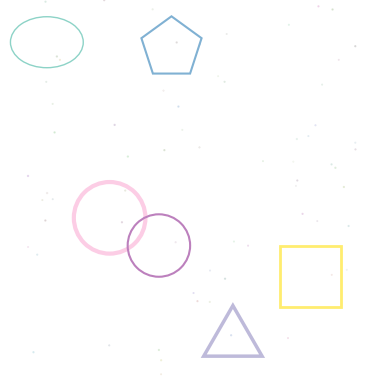[{"shape": "oval", "thickness": 1, "radius": 0.47, "center": [0.122, 0.89]}, {"shape": "triangle", "thickness": 2.5, "radius": 0.44, "center": [0.605, 0.119]}, {"shape": "pentagon", "thickness": 1.5, "radius": 0.41, "center": [0.445, 0.875]}, {"shape": "circle", "thickness": 3, "radius": 0.46, "center": [0.285, 0.434]}, {"shape": "circle", "thickness": 1.5, "radius": 0.41, "center": [0.413, 0.362]}, {"shape": "square", "thickness": 2, "radius": 0.4, "center": [0.806, 0.281]}]